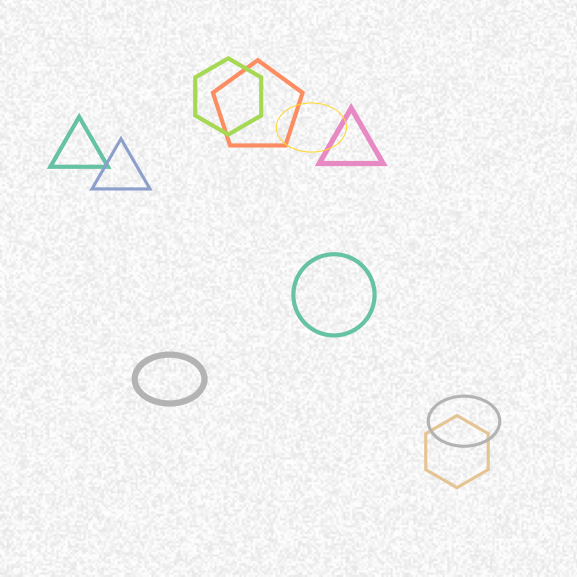[{"shape": "triangle", "thickness": 2, "radius": 0.29, "center": [0.137, 0.739]}, {"shape": "circle", "thickness": 2, "radius": 0.35, "center": [0.578, 0.489]}, {"shape": "pentagon", "thickness": 2, "radius": 0.41, "center": [0.446, 0.813]}, {"shape": "triangle", "thickness": 1.5, "radius": 0.29, "center": [0.209, 0.701]}, {"shape": "triangle", "thickness": 2.5, "radius": 0.32, "center": [0.608, 0.748]}, {"shape": "hexagon", "thickness": 2, "radius": 0.33, "center": [0.395, 0.832]}, {"shape": "oval", "thickness": 0.5, "radius": 0.3, "center": [0.539, 0.778]}, {"shape": "hexagon", "thickness": 1.5, "radius": 0.31, "center": [0.791, 0.217]}, {"shape": "oval", "thickness": 3, "radius": 0.3, "center": [0.294, 0.343]}, {"shape": "oval", "thickness": 1.5, "radius": 0.31, "center": [0.803, 0.27]}]